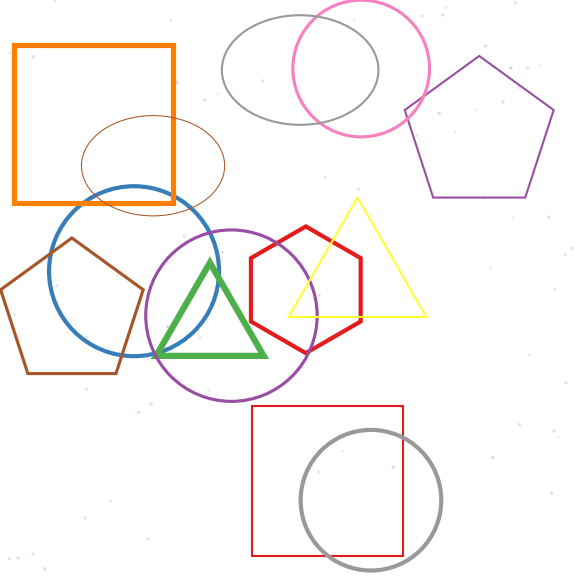[{"shape": "hexagon", "thickness": 2, "radius": 0.55, "center": [0.53, 0.497]}, {"shape": "square", "thickness": 1, "radius": 0.65, "center": [0.567, 0.166]}, {"shape": "circle", "thickness": 2, "radius": 0.74, "center": [0.232, 0.53]}, {"shape": "triangle", "thickness": 3, "radius": 0.54, "center": [0.363, 0.437]}, {"shape": "pentagon", "thickness": 1, "radius": 0.68, "center": [0.83, 0.767]}, {"shape": "circle", "thickness": 1.5, "radius": 0.74, "center": [0.401, 0.453]}, {"shape": "square", "thickness": 2.5, "radius": 0.69, "center": [0.162, 0.784]}, {"shape": "triangle", "thickness": 1, "radius": 0.69, "center": [0.619, 0.519]}, {"shape": "pentagon", "thickness": 1.5, "radius": 0.65, "center": [0.125, 0.457]}, {"shape": "oval", "thickness": 0.5, "radius": 0.62, "center": [0.265, 0.712]}, {"shape": "circle", "thickness": 1.5, "radius": 0.59, "center": [0.625, 0.88]}, {"shape": "oval", "thickness": 1, "radius": 0.68, "center": [0.52, 0.878]}, {"shape": "circle", "thickness": 2, "radius": 0.61, "center": [0.642, 0.133]}]